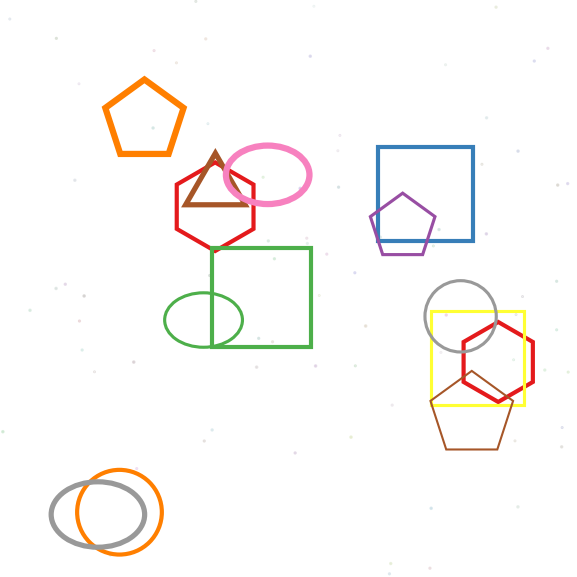[{"shape": "hexagon", "thickness": 2, "radius": 0.38, "center": [0.373, 0.641]}, {"shape": "hexagon", "thickness": 2, "radius": 0.35, "center": [0.863, 0.372]}, {"shape": "square", "thickness": 2, "radius": 0.41, "center": [0.737, 0.663]}, {"shape": "oval", "thickness": 1.5, "radius": 0.34, "center": [0.352, 0.445]}, {"shape": "square", "thickness": 2, "radius": 0.43, "center": [0.453, 0.484]}, {"shape": "pentagon", "thickness": 1.5, "radius": 0.29, "center": [0.697, 0.606]}, {"shape": "circle", "thickness": 2, "radius": 0.37, "center": [0.207, 0.112]}, {"shape": "pentagon", "thickness": 3, "radius": 0.36, "center": [0.25, 0.79]}, {"shape": "square", "thickness": 1.5, "radius": 0.41, "center": [0.827, 0.38]}, {"shape": "triangle", "thickness": 2.5, "radius": 0.3, "center": [0.373, 0.674]}, {"shape": "pentagon", "thickness": 1, "radius": 0.38, "center": [0.817, 0.282]}, {"shape": "oval", "thickness": 3, "radius": 0.36, "center": [0.464, 0.696]}, {"shape": "oval", "thickness": 2.5, "radius": 0.4, "center": [0.17, 0.108]}, {"shape": "circle", "thickness": 1.5, "radius": 0.31, "center": [0.798, 0.451]}]